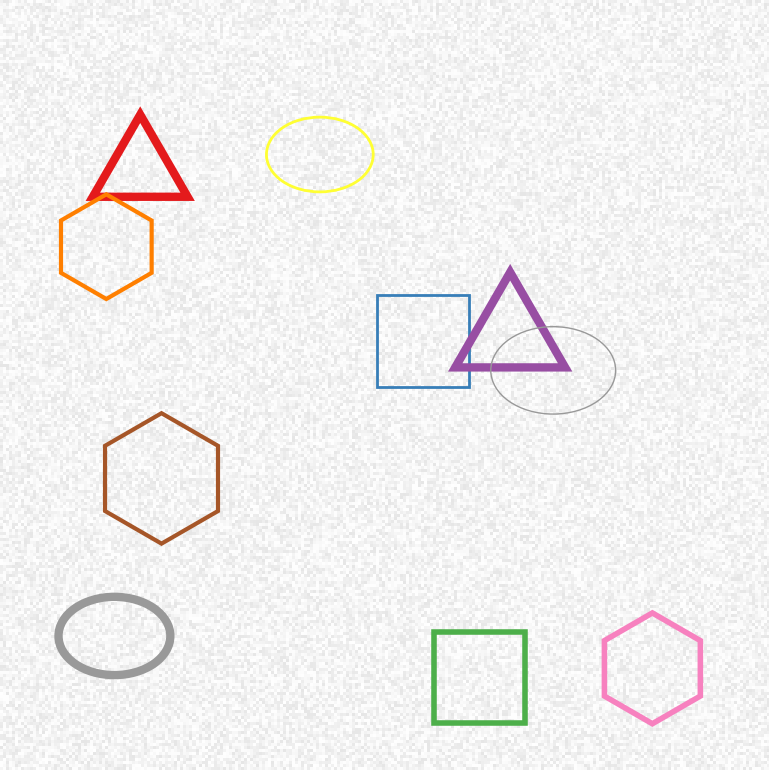[{"shape": "triangle", "thickness": 3, "radius": 0.36, "center": [0.182, 0.78]}, {"shape": "square", "thickness": 1, "radius": 0.3, "center": [0.549, 0.558]}, {"shape": "square", "thickness": 2, "radius": 0.3, "center": [0.623, 0.12]}, {"shape": "triangle", "thickness": 3, "radius": 0.41, "center": [0.663, 0.564]}, {"shape": "hexagon", "thickness": 1.5, "radius": 0.34, "center": [0.138, 0.68]}, {"shape": "oval", "thickness": 1, "radius": 0.35, "center": [0.415, 0.799]}, {"shape": "hexagon", "thickness": 1.5, "radius": 0.42, "center": [0.21, 0.379]}, {"shape": "hexagon", "thickness": 2, "radius": 0.36, "center": [0.847, 0.132]}, {"shape": "oval", "thickness": 0.5, "radius": 0.41, "center": [0.718, 0.519]}, {"shape": "oval", "thickness": 3, "radius": 0.36, "center": [0.149, 0.174]}]